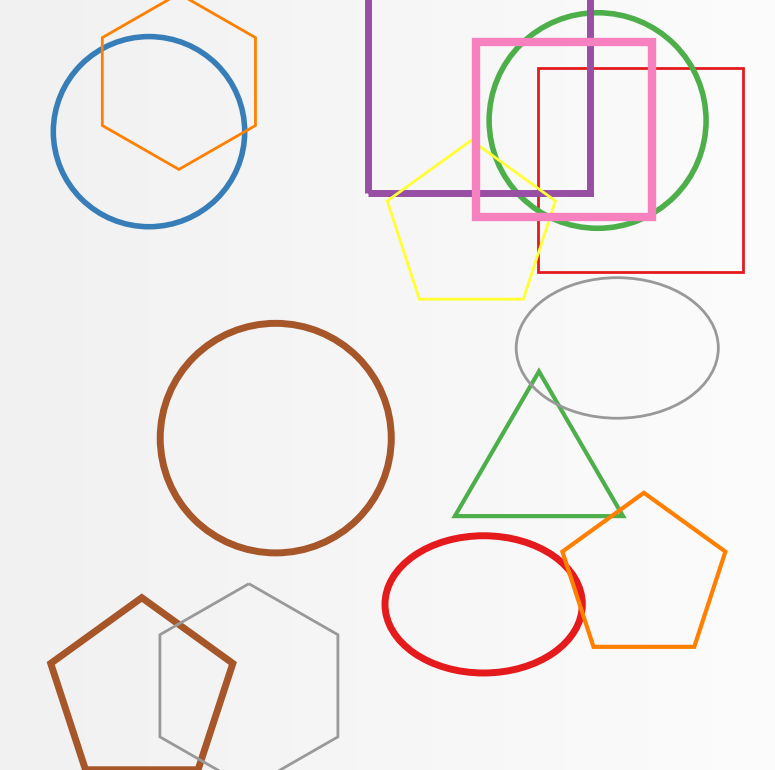[{"shape": "oval", "thickness": 2.5, "radius": 0.64, "center": [0.624, 0.215]}, {"shape": "square", "thickness": 1, "radius": 0.66, "center": [0.826, 0.779]}, {"shape": "circle", "thickness": 2, "radius": 0.62, "center": [0.192, 0.829]}, {"shape": "circle", "thickness": 2, "radius": 0.7, "center": [0.771, 0.843]}, {"shape": "triangle", "thickness": 1.5, "radius": 0.63, "center": [0.695, 0.392]}, {"shape": "square", "thickness": 2.5, "radius": 0.72, "center": [0.618, 0.892]}, {"shape": "hexagon", "thickness": 1, "radius": 0.57, "center": [0.231, 0.894]}, {"shape": "pentagon", "thickness": 1.5, "radius": 0.55, "center": [0.831, 0.249]}, {"shape": "pentagon", "thickness": 1, "radius": 0.57, "center": [0.608, 0.704]}, {"shape": "circle", "thickness": 2.5, "radius": 0.75, "center": [0.356, 0.431]}, {"shape": "pentagon", "thickness": 2.5, "radius": 0.62, "center": [0.183, 0.1]}, {"shape": "square", "thickness": 3, "radius": 0.57, "center": [0.728, 0.832]}, {"shape": "oval", "thickness": 1, "radius": 0.65, "center": [0.796, 0.548]}, {"shape": "hexagon", "thickness": 1, "radius": 0.66, "center": [0.321, 0.109]}]